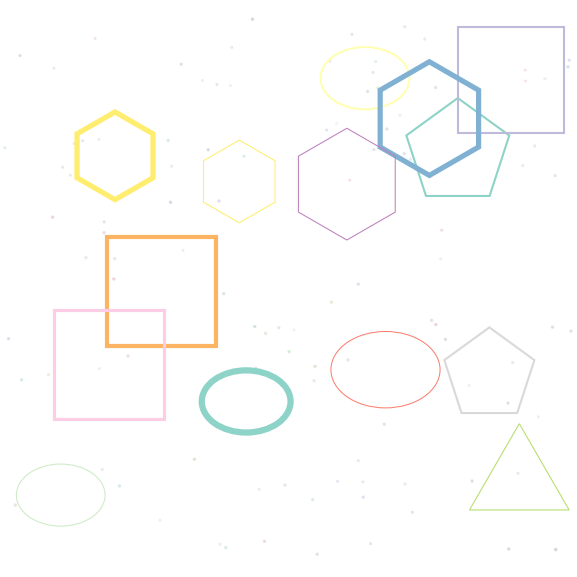[{"shape": "pentagon", "thickness": 1, "radius": 0.47, "center": [0.793, 0.736]}, {"shape": "oval", "thickness": 3, "radius": 0.38, "center": [0.426, 0.304]}, {"shape": "oval", "thickness": 1, "radius": 0.38, "center": [0.632, 0.864]}, {"shape": "square", "thickness": 1, "radius": 0.46, "center": [0.885, 0.861]}, {"shape": "oval", "thickness": 0.5, "radius": 0.47, "center": [0.668, 0.359]}, {"shape": "hexagon", "thickness": 2.5, "radius": 0.49, "center": [0.744, 0.794]}, {"shape": "square", "thickness": 2, "radius": 0.47, "center": [0.28, 0.494]}, {"shape": "triangle", "thickness": 0.5, "radius": 0.5, "center": [0.899, 0.166]}, {"shape": "square", "thickness": 1.5, "radius": 0.47, "center": [0.189, 0.368]}, {"shape": "pentagon", "thickness": 1, "radius": 0.41, "center": [0.847, 0.35]}, {"shape": "hexagon", "thickness": 0.5, "radius": 0.48, "center": [0.601, 0.68]}, {"shape": "oval", "thickness": 0.5, "radius": 0.38, "center": [0.105, 0.142]}, {"shape": "hexagon", "thickness": 0.5, "radius": 0.36, "center": [0.414, 0.685]}, {"shape": "hexagon", "thickness": 2.5, "radius": 0.38, "center": [0.199, 0.729]}]